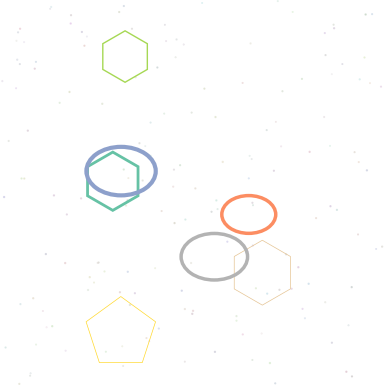[{"shape": "hexagon", "thickness": 2, "radius": 0.38, "center": [0.293, 0.529]}, {"shape": "oval", "thickness": 2.5, "radius": 0.35, "center": [0.646, 0.443]}, {"shape": "oval", "thickness": 3, "radius": 0.45, "center": [0.314, 0.556]}, {"shape": "hexagon", "thickness": 1, "radius": 0.33, "center": [0.325, 0.853]}, {"shape": "pentagon", "thickness": 0.5, "radius": 0.47, "center": [0.314, 0.135]}, {"shape": "hexagon", "thickness": 0.5, "radius": 0.42, "center": [0.681, 0.292]}, {"shape": "oval", "thickness": 2.5, "radius": 0.43, "center": [0.557, 0.333]}]